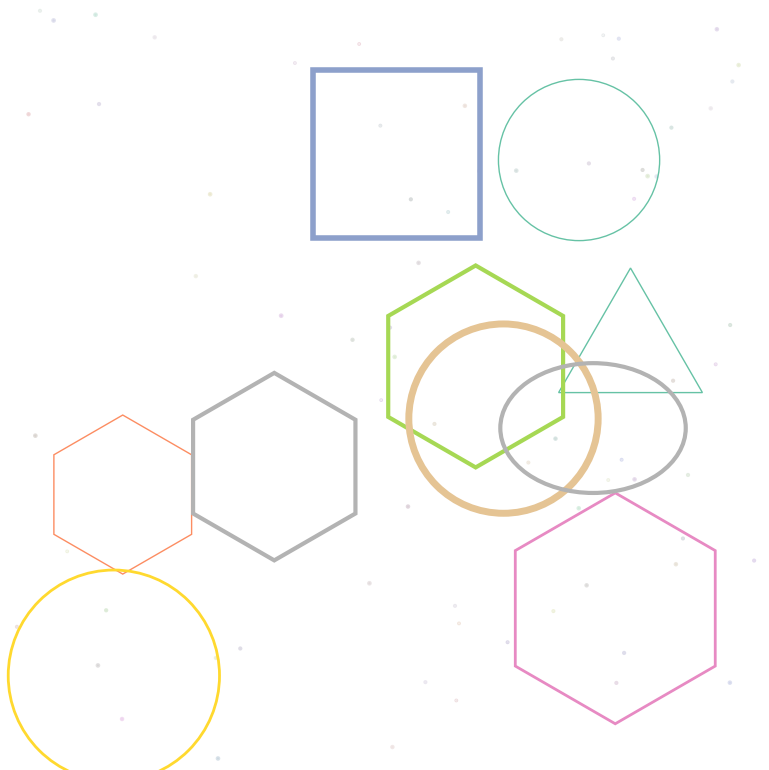[{"shape": "triangle", "thickness": 0.5, "radius": 0.54, "center": [0.819, 0.544]}, {"shape": "circle", "thickness": 0.5, "radius": 0.52, "center": [0.752, 0.792]}, {"shape": "hexagon", "thickness": 0.5, "radius": 0.52, "center": [0.159, 0.358]}, {"shape": "square", "thickness": 2, "radius": 0.54, "center": [0.515, 0.8]}, {"shape": "hexagon", "thickness": 1, "radius": 0.75, "center": [0.799, 0.21]}, {"shape": "hexagon", "thickness": 1.5, "radius": 0.66, "center": [0.618, 0.524]}, {"shape": "circle", "thickness": 1, "radius": 0.69, "center": [0.148, 0.122]}, {"shape": "circle", "thickness": 2.5, "radius": 0.61, "center": [0.654, 0.456]}, {"shape": "oval", "thickness": 1.5, "radius": 0.6, "center": [0.77, 0.444]}, {"shape": "hexagon", "thickness": 1.5, "radius": 0.61, "center": [0.356, 0.394]}]